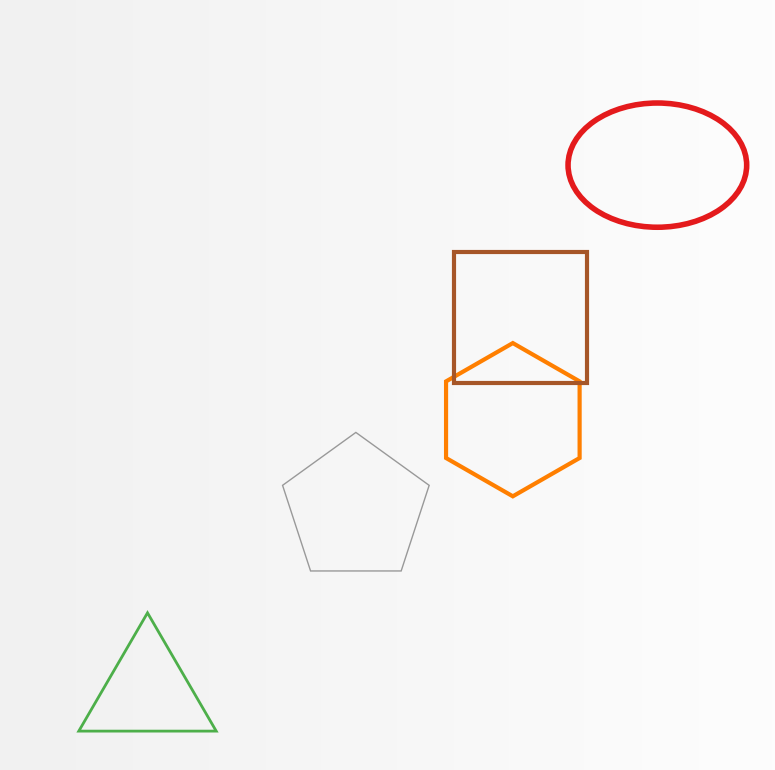[{"shape": "oval", "thickness": 2, "radius": 0.58, "center": [0.848, 0.786]}, {"shape": "triangle", "thickness": 1, "radius": 0.51, "center": [0.19, 0.102]}, {"shape": "hexagon", "thickness": 1.5, "radius": 0.5, "center": [0.662, 0.455]}, {"shape": "square", "thickness": 1.5, "radius": 0.43, "center": [0.671, 0.587]}, {"shape": "pentagon", "thickness": 0.5, "radius": 0.5, "center": [0.459, 0.339]}]